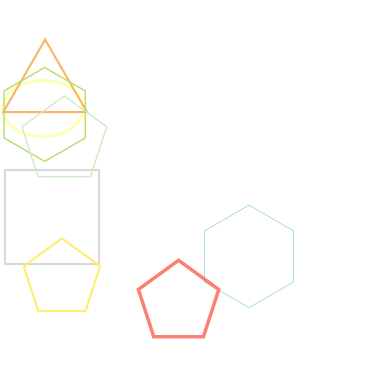[{"shape": "hexagon", "thickness": 0.5, "radius": 0.67, "center": [0.647, 0.334]}, {"shape": "oval", "thickness": 2, "radius": 0.52, "center": [0.112, 0.718]}, {"shape": "pentagon", "thickness": 2.5, "radius": 0.55, "center": [0.464, 0.214]}, {"shape": "triangle", "thickness": 1.5, "radius": 0.63, "center": [0.117, 0.772]}, {"shape": "hexagon", "thickness": 1, "radius": 0.61, "center": [0.116, 0.703]}, {"shape": "square", "thickness": 1.5, "radius": 0.61, "center": [0.134, 0.436]}, {"shape": "pentagon", "thickness": 1, "radius": 0.58, "center": [0.167, 0.635]}, {"shape": "pentagon", "thickness": 1.5, "radius": 0.52, "center": [0.161, 0.277]}]